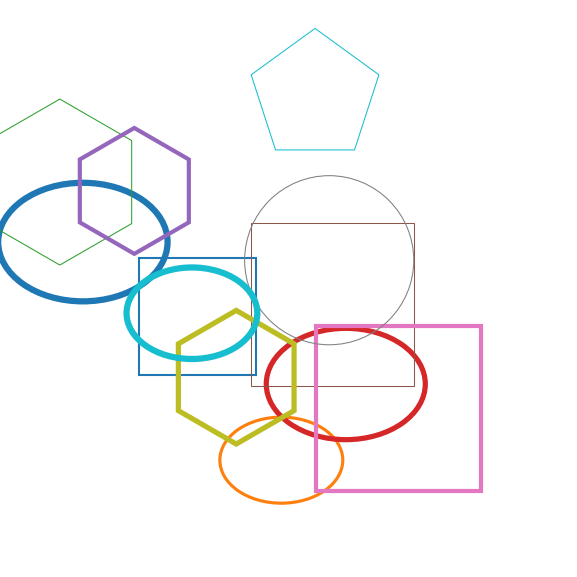[{"shape": "oval", "thickness": 3, "radius": 0.73, "center": [0.144, 0.58]}, {"shape": "square", "thickness": 1, "radius": 0.51, "center": [0.341, 0.451]}, {"shape": "oval", "thickness": 1.5, "radius": 0.53, "center": [0.487, 0.202]}, {"shape": "hexagon", "thickness": 0.5, "radius": 0.72, "center": [0.104, 0.684]}, {"shape": "oval", "thickness": 2.5, "radius": 0.69, "center": [0.599, 0.334]}, {"shape": "hexagon", "thickness": 2, "radius": 0.54, "center": [0.233, 0.669]}, {"shape": "square", "thickness": 0.5, "radius": 0.71, "center": [0.575, 0.471]}, {"shape": "square", "thickness": 2, "radius": 0.72, "center": [0.69, 0.291]}, {"shape": "circle", "thickness": 0.5, "radius": 0.73, "center": [0.57, 0.549]}, {"shape": "hexagon", "thickness": 2.5, "radius": 0.58, "center": [0.409, 0.346]}, {"shape": "pentagon", "thickness": 0.5, "radius": 0.58, "center": [0.546, 0.834]}, {"shape": "oval", "thickness": 3, "radius": 0.57, "center": [0.332, 0.457]}]